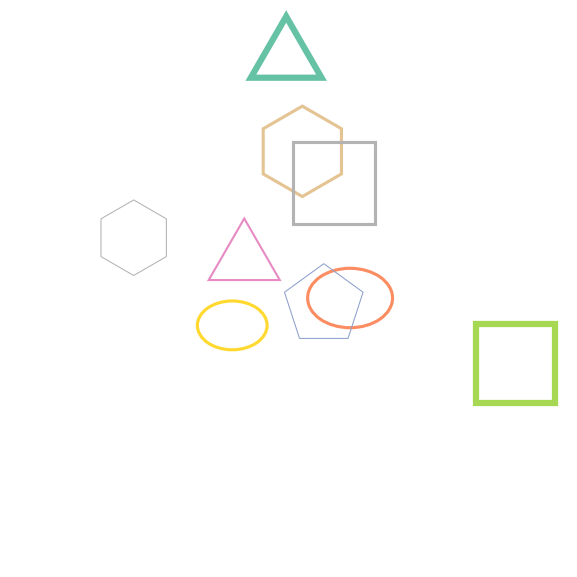[{"shape": "triangle", "thickness": 3, "radius": 0.35, "center": [0.496, 0.9]}, {"shape": "oval", "thickness": 1.5, "radius": 0.37, "center": [0.606, 0.483]}, {"shape": "pentagon", "thickness": 0.5, "radius": 0.36, "center": [0.561, 0.471]}, {"shape": "triangle", "thickness": 1, "radius": 0.36, "center": [0.423, 0.55]}, {"shape": "square", "thickness": 3, "radius": 0.34, "center": [0.893, 0.369]}, {"shape": "oval", "thickness": 1.5, "radius": 0.3, "center": [0.402, 0.436]}, {"shape": "hexagon", "thickness": 1.5, "radius": 0.39, "center": [0.524, 0.737]}, {"shape": "square", "thickness": 1.5, "radius": 0.36, "center": [0.579, 0.683]}, {"shape": "hexagon", "thickness": 0.5, "radius": 0.33, "center": [0.231, 0.588]}]